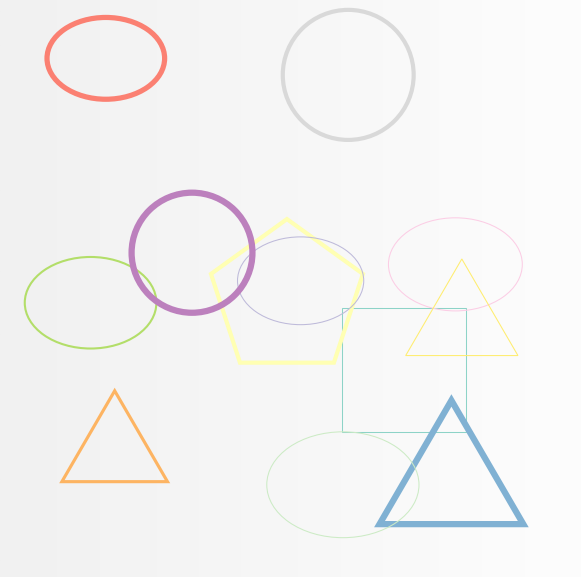[{"shape": "square", "thickness": 0.5, "radius": 0.53, "center": [0.694, 0.358]}, {"shape": "pentagon", "thickness": 2, "radius": 0.69, "center": [0.494, 0.482]}, {"shape": "oval", "thickness": 0.5, "radius": 0.54, "center": [0.517, 0.513]}, {"shape": "oval", "thickness": 2.5, "radius": 0.51, "center": [0.182, 0.898]}, {"shape": "triangle", "thickness": 3, "radius": 0.71, "center": [0.777, 0.163]}, {"shape": "triangle", "thickness": 1.5, "radius": 0.52, "center": [0.197, 0.218]}, {"shape": "oval", "thickness": 1, "radius": 0.57, "center": [0.156, 0.475]}, {"shape": "oval", "thickness": 0.5, "radius": 0.58, "center": [0.783, 0.541]}, {"shape": "circle", "thickness": 2, "radius": 0.56, "center": [0.599, 0.869]}, {"shape": "circle", "thickness": 3, "radius": 0.52, "center": [0.33, 0.562]}, {"shape": "oval", "thickness": 0.5, "radius": 0.65, "center": [0.59, 0.16]}, {"shape": "triangle", "thickness": 0.5, "radius": 0.56, "center": [0.795, 0.439]}]